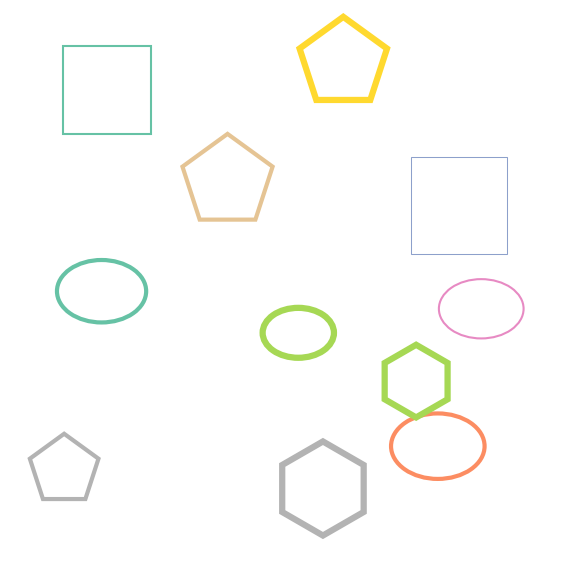[{"shape": "square", "thickness": 1, "radius": 0.38, "center": [0.186, 0.844]}, {"shape": "oval", "thickness": 2, "radius": 0.39, "center": [0.176, 0.495]}, {"shape": "oval", "thickness": 2, "radius": 0.4, "center": [0.758, 0.227]}, {"shape": "square", "thickness": 0.5, "radius": 0.42, "center": [0.795, 0.644]}, {"shape": "oval", "thickness": 1, "radius": 0.37, "center": [0.833, 0.464]}, {"shape": "oval", "thickness": 3, "radius": 0.31, "center": [0.517, 0.423]}, {"shape": "hexagon", "thickness": 3, "radius": 0.31, "center": [0.721, 0.339]}, {"shape": "pentagon", "thickness": 3, "radius": 0.4, "center": [0.594, 0.89]}, {"shape": "pentagon", "thickness": 2, "radius": 0.41, "center": [0.394, 0.685]}, {"shape": "pentagon", "thickness": 2, "radius": 0.31, "center": [0.111, 0.186]}, {"shape": "hexagon", "thickness": 3, "radius": 0.41, "center": [0.559, 0.153]}]